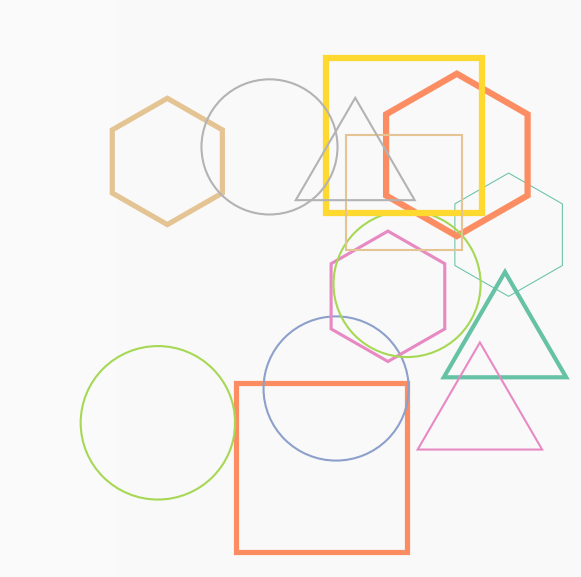[{"shape": "triangle", "thickness": 2, "radius": 0.61, "center": [0.869, 0.407]}, {"shape": "hexagon", "thickness": 0.5, "radius": 0.53, "center": [0.875, 0.593]}, {"shape": "square", "thickness": 2.5, "radius": 0.73, "center": [0.553, 0.19]}, {"shape": "hexagon", "thickness": 3, "radius": 0.7, "center": [0.786, 0.731]}, {"shape": "circle", "thickness": 1, "radius": 0.62, "center": [0.578, 0.326]}, {"shape": "triangle", "thickness": 1, "radius": 0.62, "center": [0.826, 0.282]}, {"shape": "hexagon", "thickness": 1.5, "radius": 0.56, "center": [0.667, 0.486]}, {"shape": "circle", "thickness": 1, "radius": 0.63, "center": [0.7, 0.507]}, {"shape": "circle", "thickness": 1, "radius": 0.66, "center": [0.272, 0.267]}, {"shape": "square", "thickness": 3, "radius": 0.67, "center": [0.695, 0.765]}, {"shape": "square", "thickness": 1, "radius": 0.5, "center": [0.695, 0.665]}, {"shape": "hexagon", "thickness": 2.5, "radius": 0.55, "center": [0.288, 0.72]}, {"shape": "circle", "thickness": 1, "radius": 0.59, "center": [0.464, 0.745]}, {"shape": "triangle", "thickness": 1, "radius": 0.59, "center": [0.611, 0.712]}]